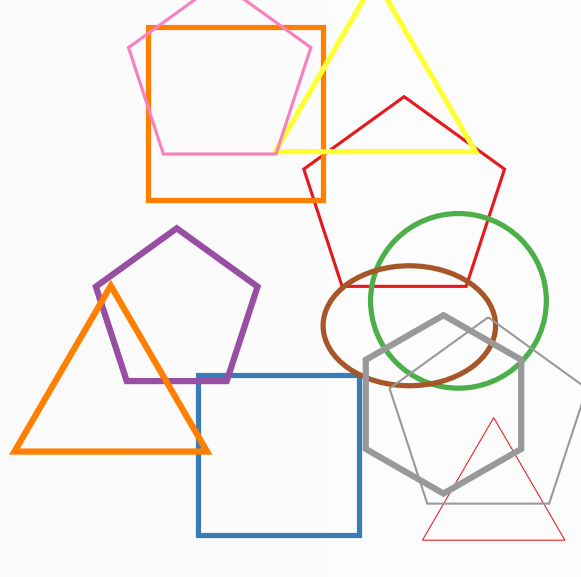[{"shape": "triangle", "thickness": 0.5, "radius": 0.71, "center": [0.849, 0.134]}, {"shape": "pentagon", "thickness": 1.5, "radius": 0.91, "center": [0.695, 0.65]}, {"shape": "square", "thickness": 2.5, "radius": 0.69, "center": [0.48, 0.211]}, {"shape": "circle", "thickness": 2.5, "radius": 0.76, "center": [0.789, 0.478]}, {"shape": "pentagon", "thickness": 3, "radius": 0.73, "center": [0.304, 0.458]}, {"shape": "square", "thickness": 2.5, "radius": 0.75, "center": [0.405, 0.803]}, {"shape": "triangle", "thickness": 3, "radius": 0.96, "center": [0.191, 0.313]}, {"shape": "triangle", "thickness": 2.5, "radius": 1.0, "center": [0.646, 0.836]}, {"shape": "oval", "thickness": 2.5, "radius": 0.74, "center": [0.704, 0.435]}, {"shape": "pentagon", "thickness": 1.5, "radius": 0.82, "center": [0.378, 0.866]}, {"shape": "hexagon", "thickness": 3, "radius": 0.77, "center": [0.763, 0.299]}, {"shape": "pentagon", "thickness": 1, "radius": 0.89, "center": [0.84, 0.271]}]